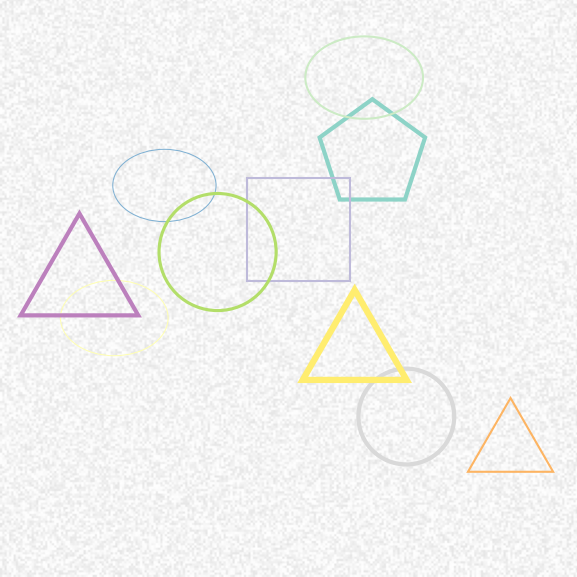[{"shape": "pentagon", "thickness": 2, "radius": 0.48, "center": [0.645, 0.731]}, {"shape": "oval", "thickness": 0.5, "radius": 0.47, "center": [0.198, 0.448]}, {"shape": "square", "thickness": 1, "radius": 0.44, "center": [0.517, 0.602]}, {"shape": "oval", "thickness": 0.5, "radius": 0.45, "center": [0.285, 0.678]}, {"shape": "triangle", "thickness": 1, "radius": 0.43, "center": [0.884, 0.225]}, {"shape": "circle", "thickness": 1.5, "radius": 0.51, "center": [0.377, 0.563]}, {"shape": "circle", "thickness": 2, "radius": 0.41, "center": [0.704, 0.278]}, {"shape": "triangle", "thickness": 2, "radius": 0.59, "center": [0.138, 0.512]}, {"shape": "oval", "thickness": 1, "radius": 0.51, "center": [0.631, 0.865]}, {"shape": "triangle", "thickness": 3, "radius": 0.52, "center": [0.614, 0.393]}]